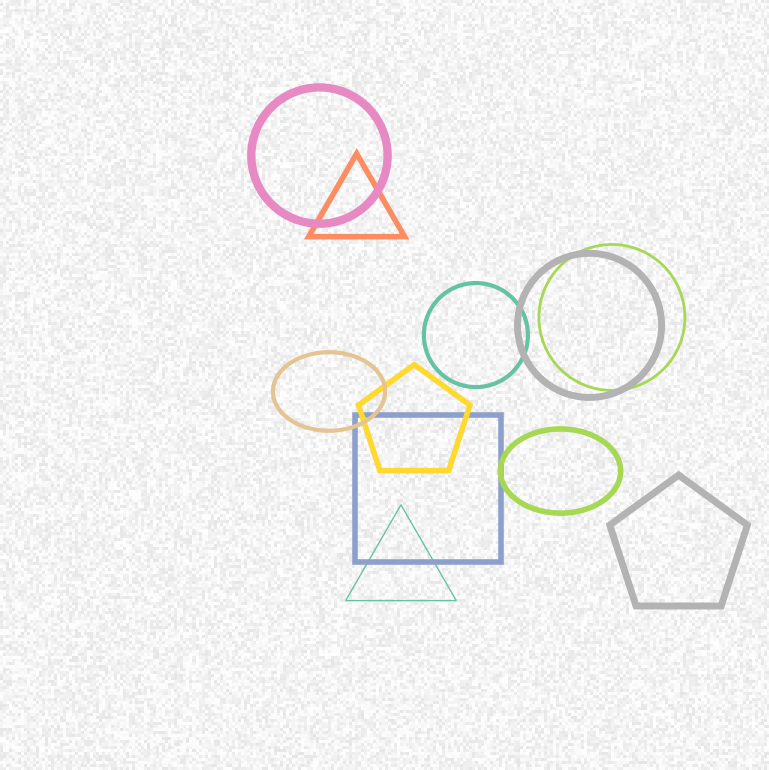[{"shape": "triangle", "thickness": 0.5, "radius": 0.41, "center": [0.521, 0.261]}, {"shape": "circle", "thickness": 1.5, "radius": 0.34, "center": [0.618, 0.565]}, {"shape": "triangle", "thickness": 2, "radius": 0.36, "center": [0.463, 0.729]}, {"shape": "square", "thickness": 2, "radius": 0.47, "center": [0.556, 0.366]}, {"shape": "circle", "thickness": 3, "radius": 0.44, "center": [0.415, 0.798]}, {"shape": "oval", "thickness": 2, "radius": 0.39, "center": [0.728, 0.388]}, {"shape": "circle", "thickness": 1, "radius": 0.47, "center": [0.795, 0.588]}, {"shape": "pentagon", "thickness": 2, "radius": 0.38, "center": [0.538, 0.45]}, {"shape": "oval", "thickness": 1.5, "radius": 0.36, "center": [0.427, 0.492]}, {"shape": "circle", "thickness": 2.5, "radius": 0.47, "center": [0.766, 0.577]}, {"shape": "pentagon", "thickness": 2.5, "radius": 0.47, "center": [0.881, 0.289]}]